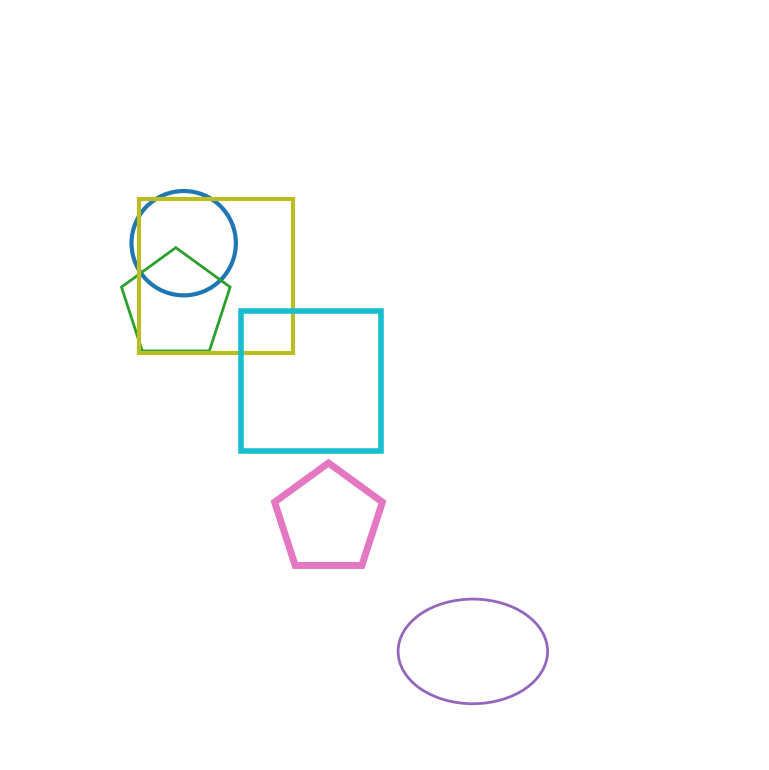[{"shape": "circle", "thickness": 1.5, "radius": 0.34, "center": [0.239, 0.684]}, {"shape": "pentagon", "thickness": 1, "radius": 0.37, "center": [0.228, 0.604]}, {"shape": "oval", "thickness": 1, "radius": 0.49, "center": [0.614, 0.154]}, {"shape": "pentagon", "thickness": 2.5, "radius": 0.37, "center": [0.427, 0.325]}, {"shape": "square", "thickness": 1.5, "radius": 0.5, "center": [0.281, 0.641]}, {"shape": "square", "thickness": 2, "radius": 0.45, "center": [0.403, 0.506]}]